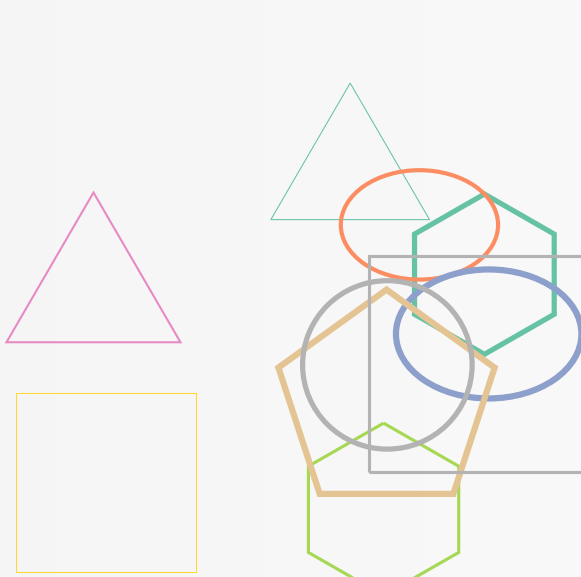[{"shape": "hexagon", "thickness": 2.5, "radius": 0.69, "center": [0.833, 0.524]}, {"shape": "triangle", "thickness": 0.5, "radius": 0.79, "center": [0.602, 0.698]}, {"shape": "oval", "thickness": 2, "radius": 0.68, "center": [0.722, 0.61]}, {"shape": "oval", "thickness": 3, "radius": 0.8, "center": [0.841, 0.421]}, {"shape": "triangle", "thickness": 1, "radius": 0.86, "center": [0.161, 0.493]}, {"shape": "hexagon", "thickness": 1.5, "radius": 0.75, "center": [0.66, 0.117]}, {"shape": "square", "thickness": 0.5, "radius": 0.77, "center": [0.183, 0.163]}, {"shape": "pentagon", "thickness": 3, "radius": 0.98, "center": [0.665, 0.302]}, {"shape": "circle", "thickness": 2.5, "radius": 0.73, "center": [0.666, 0.367]}, {"shape": "square", "thickness": 1.5, "radius": 0.94, "center": [0.822, 0.368]}]